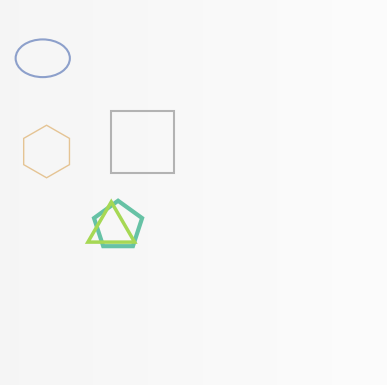[{"shape": "pentagon", "thickness": 3, "radius": 0.33, "center": [0.305, 0.413]}, {"shape": "oval", "thickness": 1.5, "radius": 0.35, "center": [0.11, 0.849]}, {"shape": "triangle", "thickness": 2.5, "radius": 0.35, "center": [0.287, 0.406]}, {"shape": "hexagon", "thickness": 1, "radius": 0.34, "center": [0.12, 0.606]}, {"shape": "square", "thickness": 1.5, "radius": 0.4, "center": [0.368, 0.632]}]